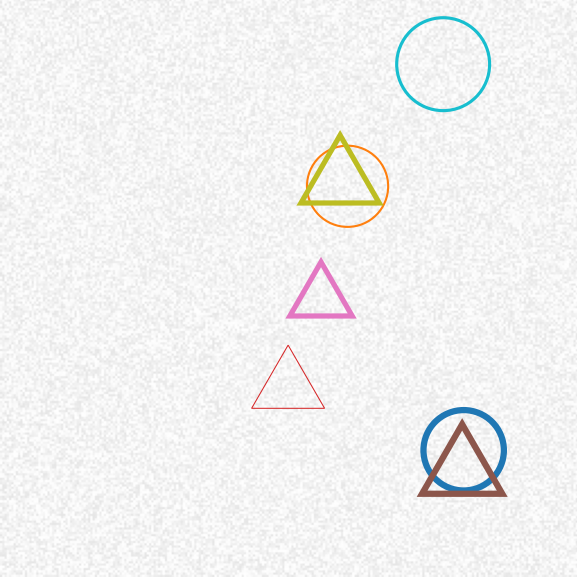[{"shape": "circle", "thickness": 3, "radius": 0.35, "center": [0.803, 0.219]}, {"shape": "circle", "thickness": 1, "radius": 0.35, "center": [0.602, 0.677]}, {"shape": "triangle", "thickness": 0.5, "radius": 0.36, "center": [0.499, 0.329]}, {"shape": "triangle", "thickness": 3, "radius": 0.4, "center": [0.8, 0.184]}, {"shape": "triangle", "thickness": 2.5, "radius": 0.31, "center": [0.556, 0.483]}, {"shape": "triangle", "thickness": 2.5, "radius": 0.39, "center": [0.589, 0.687]}, {"shape": "circle", "thickness": 1.5, "radius": 0.4, "center": [0.767, 0.888]}]